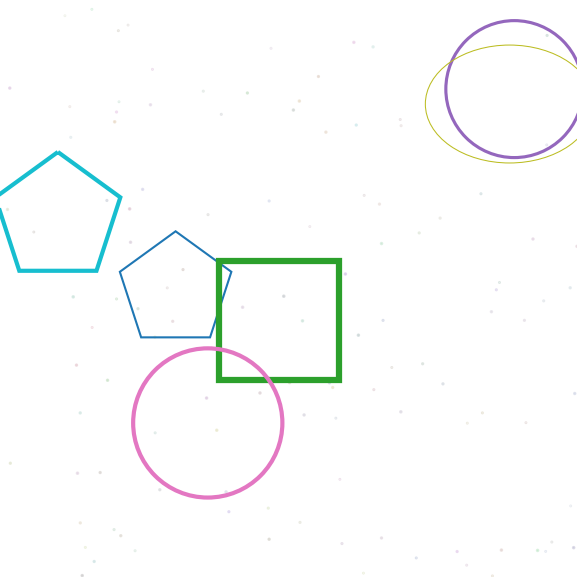[{"shape": "pentagon", "thickness": 1, "radius": 0.51, "center": [0.304, 0.497]}, {"shape": "square", "thickness": 3, "radius": 0.52, "center": [0.483, 0.444]}, {"shape": "circle", "thickness": 1.5, "radius": 0.59, "center": [0.891, 0.845]}, {"shape": "circle", "thickness": 2, "radius": 0.65, "center": [0.36, 0.267]}, {"shape": "oval", "thickness": 0.5, "radius": 0.73, "center": [0.882, 0.819]}, {"shape": "pentagon", "thickness": 2, "radius": 0.57, "center": [0.1, 0.622]}]